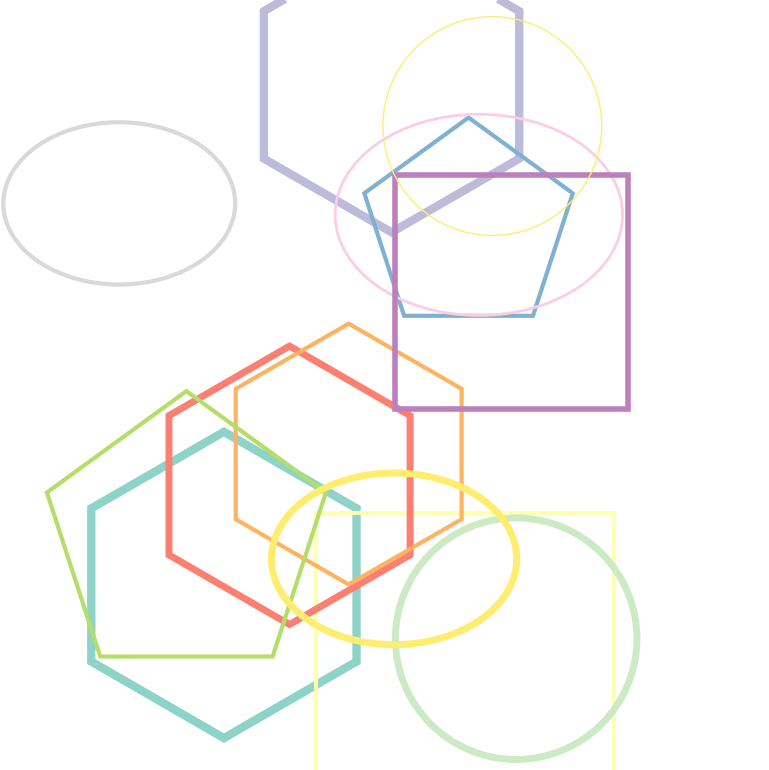[{"shape": "hexagon", "thickness": 3, "radius": 0.99, "center": [0.291, 0.24]}, {"shape": "square", "thickness": 1.5, "radius": 0.97, "center": [0.604, 0.14]}, {"shape": "hexagon", "thickness": 3, "radius": 0.96, "center": [0.509, 0.89]}, {"shape": "hexagon", "thickness": 2.5, "radius": 0.9, "center": [0.376, 0.37]}, {"shape": "pentagon", "thickness": 1.5, "radius": 0.71, "center": [0.608, 0.705]}, {"shape": "hexagon", "thickness": 1.5, "radius": 0.85, "center": [0.453, 0.41]}, {"shape": "pentagon", "thickness": 1.5, "radius": 0.95, "center": [0.242, 0.302]}, {"shape": "oval", "thickness": 1, "radius": 0.93, "center": [0.622, 0.721]}, {"shape": "oval", "thickness": 1.5, "radius": 0.75, "center": [0.155, 0.736]}, {"shape": "square", "thickness": 2, "radius": 0.76, "center": [0.665, 0.621]}, {"shape": "circle", "thickness": 2.5, "radius": 0.78, "center": [0.67, 0.171]}, {"shape": "circle", "thickness": 0.5, "radius": 0.71, "center": [0.639, 0.836]}, {"shape": "oval", "thickness": 2.5, "radius": 0.8, "center": [0.512, 0.274]}]